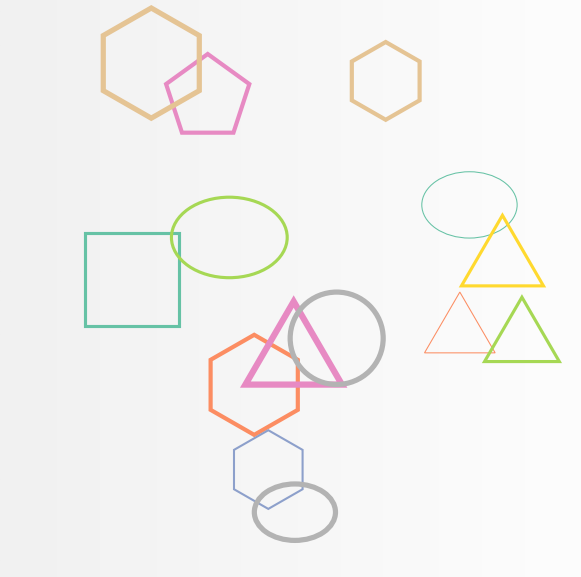[{"shape": "oval", "thickness": 0.5, "radius": 0.41, "center": [0.808, 0.644]}, {"shape": "square", "thickness": 1.5, "radius": 0.4, "center": [0.227, 0.515]}, {"shape": "triangle", "thickness": 0.5, "radius": 0.35, "center": [0.791, 0.423]}, {"shape": "hexagon", "thickness": 2, "radius": 0.43, "center": [0.437, 0.333]}, {"shape": "hexagon", "thickness": 1, "radius": 0.34, "center": [0.462, 0.186]}, {"shape": "pentagon", "thickness": 2, "radius": 0.38, "center": [0.357, 0.83]}, {"shape": "triangle", "thickness": 3, "radius": 0.48, "center": [0.505, 0.381]}, {"shape": "triangle", "thickness": 1.5, "radius": 0.37, "center": [0.898, 0.41]}, {"shape": "oval", "thickness": 1.5, "radius": 0.5, "center": [0.395, 0.588]}, {"shape": "triangle", "thickness": 1.5, "radius": 0.41, "center": [0.864, 0.545]}, {"shape": "hexagon", "thickness": 2, "radius": 0.34, "center": [0.664, 0.859]}, {"shape": "hexagon", "thickness": 2.5, "radius": 0.48, "center": [0.26, 0.89]}, {"shape": "circle", "thickness": 2.5, "radius": 0.4, "center": [0.579, 0.413]}, {"shape": "oval", "thickness": 2.5, "radius": 0.35, "center": [0.507, 0.112]}]